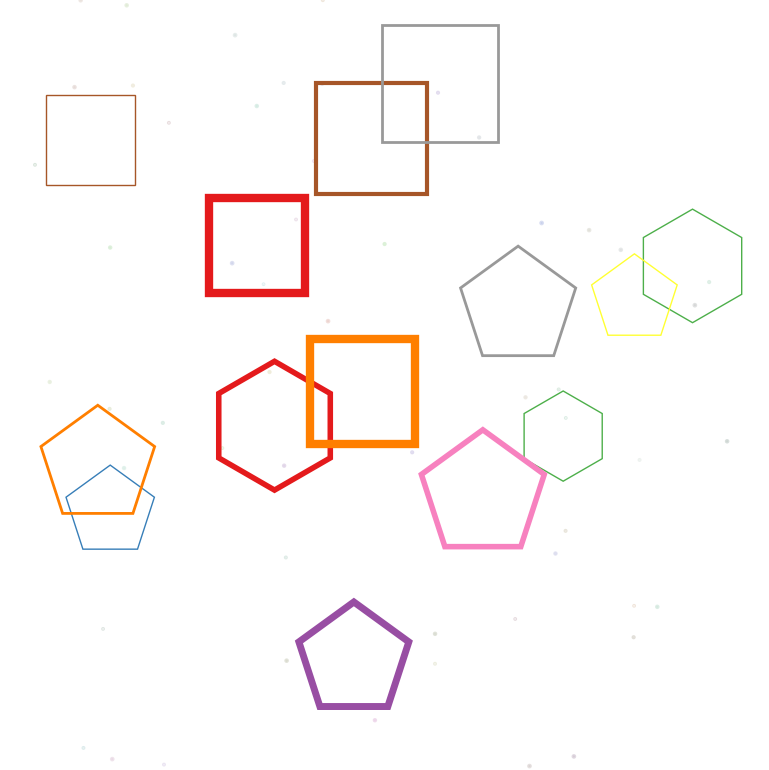[{"shape": "hexagon", "thickness": 2, "radius": 0.42, "center": [0.357, 0.447]}, {"shape": "square", "thickness": 3, "radius": 0.31, "center": [0.334, 0.681]}, {"shape": "pentagon", "thickness": 0.5, "radius": 0.3, "center": [0.143, 0.336]}, {"shape": "hexagon", "thickness": 0.5, "radius": 0.37, "center": [0.899, 0.655]}, {"shape": "hexagon", "thickness": 0.5, "radius": 0.29, "center": [0.731, 0.434]}, {"shape": "pentagon", "thickness": 2.5, "radius": 0.38, "center": [0.46, 0.143]}, {"shape": "pentagon", "thickness": 1, "radius": 0.39, "center": [0.127, 0.396]}, {"shape": "square", "thickness": 3, "radius": 0.34, "center": [0.471, 0.492]}, {"shape": "pentagon", "thickness": 0.5, "radius": 0.29, "center": [0.824, 0.612]}, {"shape": "square", "thickness": 1.5, "radius": 0.36, "center": [0.483, 0.82]}, {"shape": "square", "thickness": 0.5, "radius": 0.29, "center": [0.118, 0.818]}, {"shape": "pentagon", "thickness": 2, "radius": 0.42, "center": [0.627, 0.358]}, {"shape": "square", "thickness": 1, "radius": 0.38, "center": [0.571, 0.891]}, {"shape": "pentagon", "thickness": 1, "radius": 0.39, "center": [0.673, 0.602]}]